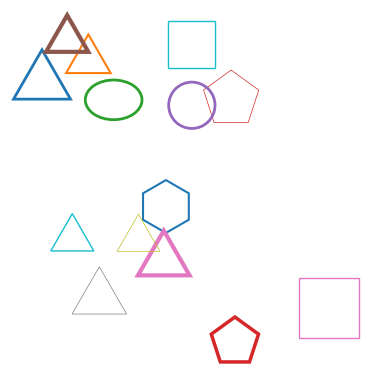[{"shape": "hexagon", "thickness": 1.5, "radius": 0.34, "center": [0.431, 0.464]}, {"shape": "triangle", "thickness": 2, "radius": 0.43, "center": [0.109, 0.785]}, {"shape": "triangle", "thickness": 1.5, "radius": 0.33, "center": [0.23, 0.844]}, {"shape": "oval", "thickness": 2, "radius": 0.37, "center": [0.295, 0.741]}, {"shape": "pentagon", "thickness": 0.5, "radius": 0.38, "center": [0.6, 0.743]}, {"shape": "pentagon", "thickness": 2.5, "radius": 0.32, "center": [0.61, 0.112]}, {"shape": "circle", "thickness": 2, "radius": 0.3, "center": [0.498, 0.726]}, {"shape": "triangle", "thickness": 3, "radius": 0.32, "center": [0.174, 0.897]}, {"shape": "square", "thickness": 1, "radius": 0.39, "center": [0.854, 0.199]}, {"shape": "triangle", "thickness": 3, "radius": 0.39, "center": [0.425, 0.324]}, {"shape": "triangle", "thickness": 0.5, "radius": 0.41, "center": [0.258, 0.225]}, {"shape": "triangle", "thickness": 0.5, "radius": 0.32, "center": [0.36, 0.379]}, {"shape": "triangle", "thickness": 1, "radius": 0.32, "center": [0.188, 0.38]}, {"shape": "square", "thickness": 1, "radius": 0.31, "center": [0.497, 0.884]}]